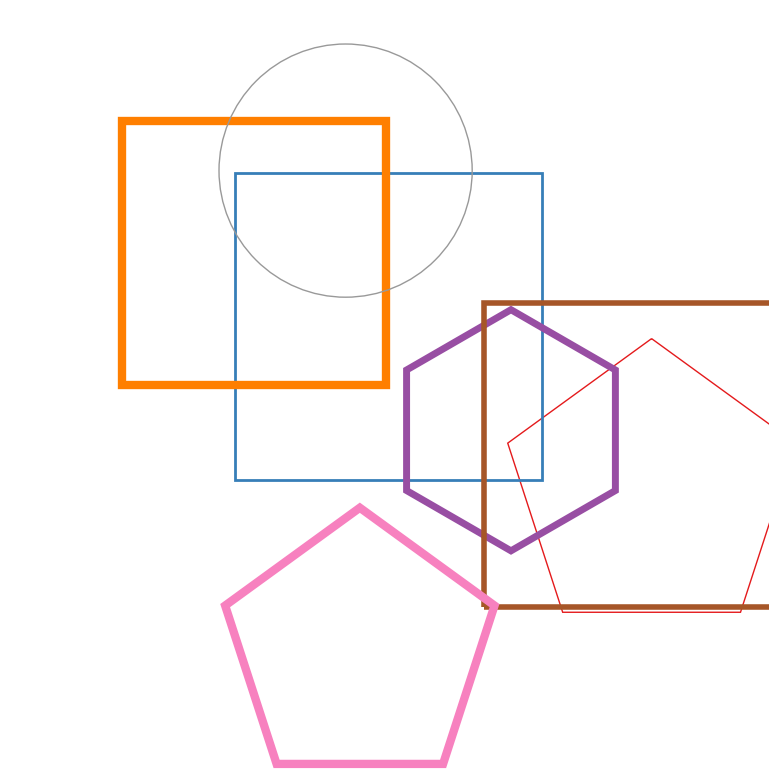[{"shape": "pentagon", "thickness": 0.5, "radius": 0.98, "center": [0.846, 0.364]}, {"shape": "square", "thickness": 1, "radius": 1.0, "center": [0.505, 0.576]}, {"shape": "hexagon", "thickness": 2.5, "radius": 0.78, "center": [0.664, 0.441]}, {"shape": "square", "thickness": 3, "radius": 0.86, "center": [0.329, 0.671]}, {"shape": "square", "thickness": 2, "radius": 0.99, "center": [0.827, 0.409]}, {"shape": "pentagon", "thickness": 3, "radius": 0.92, "center": [0.467, 0.157]}, {"shape": "circle", "thickness": 0.5, "radius": 0.82, "center": [0.449, 0.778]}]